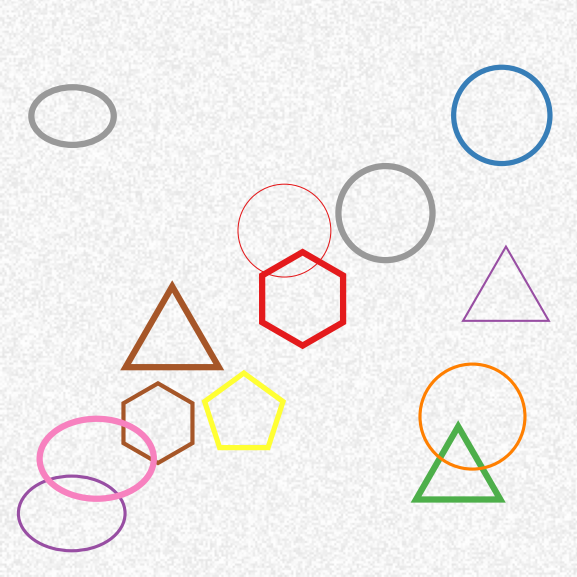[{"shape": "hexagon", "thickness": 3, "radius": 0.4, "center": [0.524, 0.482]}, {"shape": "circle", "thickness": 0.5, "radius": 0.4, "center": [0.492, 0.6]}, {"shape": "circle", "thickness": 2.5, "radius": 0.42, "center": [0.869, 0.799]}, {"shape": "triangle", "thickness": 3, "radius": 0.42, "center": [0.793, 0.176]}, {"shape": "oval", "thickness": 1.5, "radius": 0.46, "center": [0.124, 0.11]}, {"shape": "triangle", "thickness": 1, "radius": 0.43, "center": [0.876, 0.486]}, {"shape": "circle", "thickness": 1.5, "radius": 0.45, "center": [0.818, 0.278]}, {"shape": "pentagon", "thickness": 2.5, "radius": 0.36, "center": [0.422, 0.282]}, {"shape": "hexagon", "thickness": 2, "radius": 0.34, "center": [0.274, 0.266]}, {"shape": "triangle", "thickness": 3, "radius": 0.47, "center": [0.298, 0.41]}, {"shape": "oval", "thickness": 3, "radius": 0.49, "center": [0.168, 0.205]}, {"shape": "circle", "thickness": 3, "radius": 0.41, "center": [0.667, 0.63]}, {"shape": "oval", "thickness": 3, "radius": 0.36, "center": [0.126, 0.798]}]